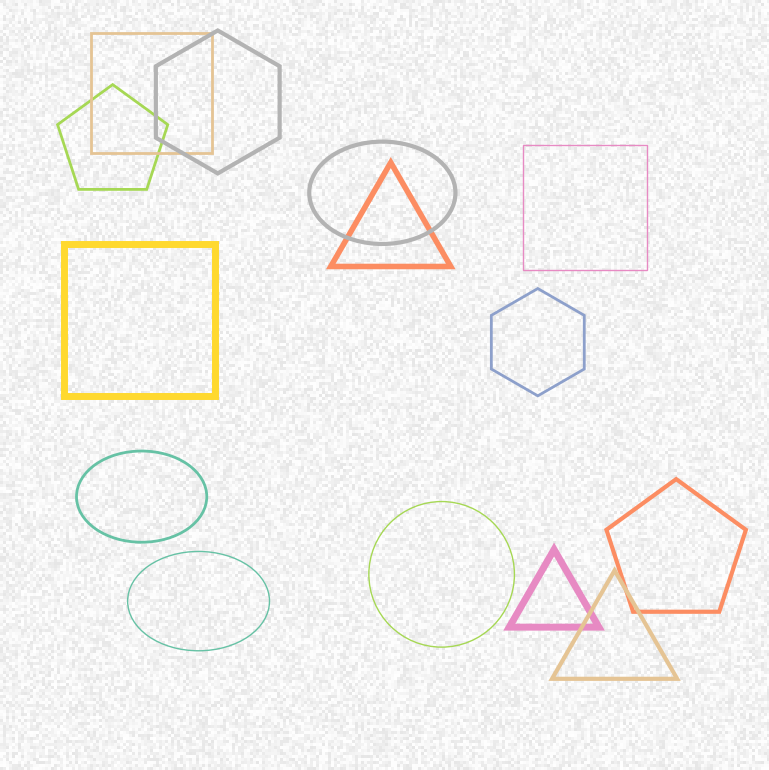[{"shape": "oval", "thickness": 1, "radius": 0.42, "center": [0.184, 0.355]}, {"shape": "oval", "thickness": 0.5, "radius": 0.46, "center": [0.258, 0.219]}, {"shape": "pentagon", "thickness": 1.5, "radius": 0.48, "center": [0.878, 0.283]}, {"shape": "triangle", "thickness": 2, "radius": 0.45, "center": [0.507, 0.699]}, {"shape": "hexagon", "thickness": 1, "radius": 0.35, "center": [0.698, 0.556]}, {"shape": "triangle", "thickness": 2.5, "radius": 0.34, "center": [0.72, 0.219]}, {"shape": "square", "thickness": 0.5, "radius": 0.41, "center": [0.76, 0.73]}, {"shape": "pentagon", "thickness": 1, "radius": 0.38, "center": [0.146, 0.815]}, {"shape": "circle", "thickness": 0.5, "radius": 0.47, "center": [0.574, 0.254]}, {"shape": "square", "thickness": 2.5, "radius": 0.49, "center": [0.181, 0.584]}, {"shape": "square", "thickness": 1, "radius": 0.39, "center": [0.197, 0.879]}, {"shape": "triangle", "thickness": 1.5, "radius": 0.47, "center": [0.798, 0.165]}, {"shape": "hexagon", "thickness": 1.5, "radius": 0.46, "center": [0.283, 0.868]}, {"shape": "oval", "thickness": 1.5, "radius": 0.47, "center": [0.497, 0.75]}]